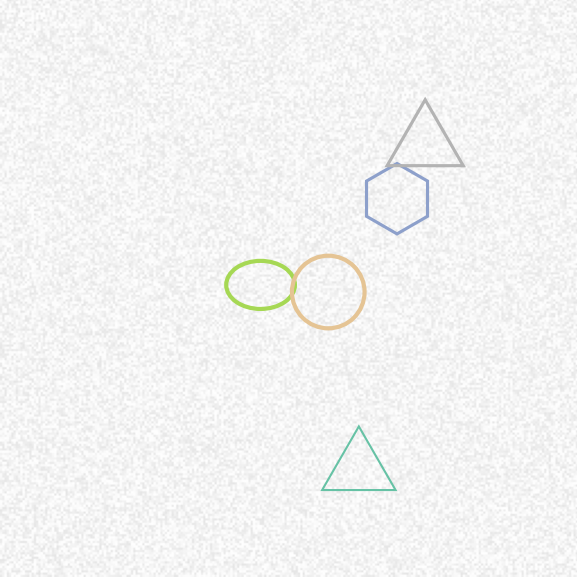[{"shape": "triangle", "thickness": 1, "radius": 0.37, "center": [0.621, 0.187]}, {"shape": "hexagon", "thickness": 1.5, "radius": 0.3, "center": [0.687, 0.655]}, {"shape": "oval", "thickness": 2, "radius": 0.3, "center": [0.451, 0.506]}, {"shape": "circle", "thickness": 2, "radius": 0.31, "center": [0.568, 0.493]}, {"shape": "triangle", "thickness": 1.5, "radius": 0.38, "center": [0.736, 0.75]}]